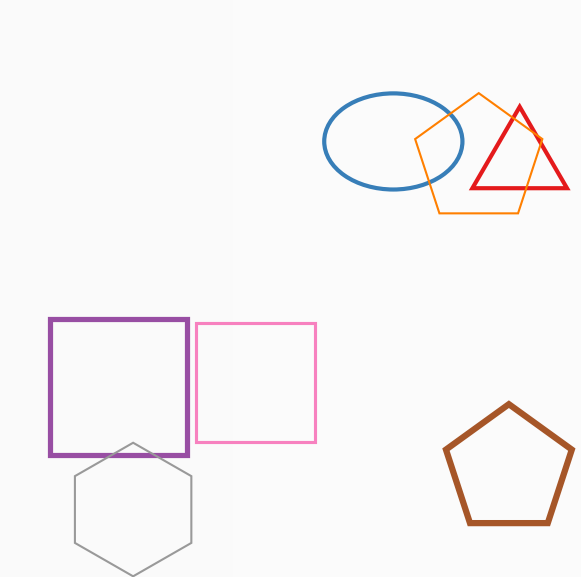[{"shape": "triangle", "thickness": 2, "radius": 0.47, "center": [0.894, 0.72]}, {"shape": "oval", "thickness": 2, "radius": 0.59, "center": [0.677, 0.754]}, {"shape": "square", "thickness": 2.5, "radius": 0.59, "center": [0.204, 0.328]}, {"shape": "pentagon", "thickness": 1, "radius": 0.58, "center": [0.824, 0.723]}, {"shape": "pentagon", "thickness": 3, "radius": 0.57, "center": [0.875, 0.185]}, {"shape": "square", "thickness": 1.5, "radius": 0.51, "center": [0.44, 0.336]}, {"shape": "hexagon", "thickness": 1, "radius": 0.58, "center": [0.229, 0.117]}]